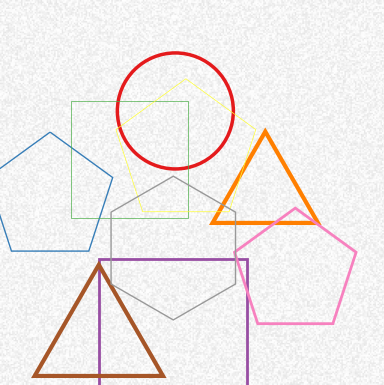[{"shape": "circle", "thickness": 2.5, "radius": 0.75, "center": [0.455, 0.712]}, {"shape": "pentagon", "thickness": 1, "radius": 0.85, "center": [0.13, 0.486]}, {"shape": "square", "thickness": 0.5, "radius": 0.76, "center": [0.337, 0.587]}, {"shape": "square", "thickness": 2, "radius": 0.96, "center": [0.449, 0.135]}, {"shape": "triangle", "thickness": 3, "radius": 0.79, "center": [0.689, 0.5]}, {"shape": "pentagon", "thickness": 0.5, "radius": 0.95, "center": [0.483, 0.604]}, {"shape": "triangle", "thickness": 3, "radius": 0.96, "center": [0.257, 0.12]}, {"shape": "pentagon", "thickness": 2, "radius": 0.83, "center": [0.767, 0.294]}, {"shape": "hexagon", "thickness": 1, "radius": 0.93, "center": [0.45, 0.356]}]